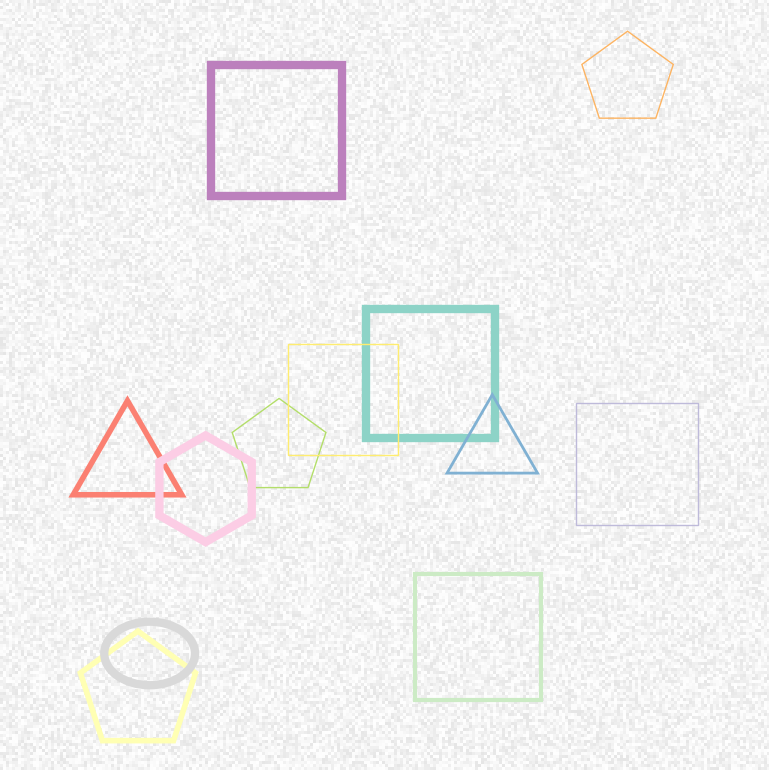[{"shape": "square", "thickness": 3, "radius": 0.42, "center": [0.559, 0.515]}, {"shape": "pentagon", "thickness": 2, "radius": 0.39, "center": [0.179, 0.102]}, {"shape": "square", "thickness": 0.5, "radius": 0.4, "center": [0.827, 0.397]}, {"shape": "triangle", "thickness": 2, "radius": 0.41, "center": [0.166, 0.398]}, {"shape": "triangle", "thickness": 1, "radius": 0.34, "center": [0.639, 0.42]}, {"shape": "pentagon", "thickness": 0.5, "radius": 0.31, "center": [0.815, 0.897]}, {"shape": "pentagon", "thickness": 0.5, "radius": 0.32, "center": [0.362, 0.419]}, {"shape": "hexagon", "thickness": 3, "radius": 0.35, "center": [0.267, 0.365]}, {"shape": "oval", "thickness": 3, "radius": 0.29, "center": [0.194, 0.151]}, {"shape": "square", "thickness": 3, "radius": 0.43, "center": [0.359, 0.83]}, {"shape": "square", "thickness": 1.5, "radius": 0.41, "center": [0.621, 0.173]}, {"shape": "square", "thickness": 0.5, "radius": 0.36, "center": [0.445, 0.481]}]